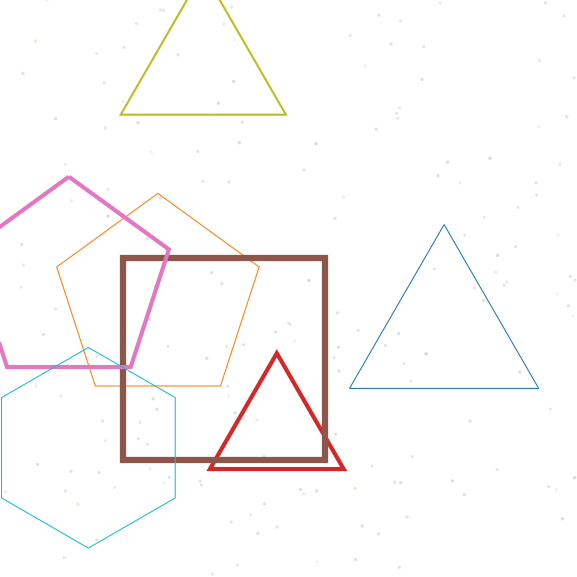[{"shape": "triangle", "thickness": 0.5, "radius": 0.95, "center": [0.769, 0.421]}, {"shape": "pentagon", "thickness": 0.5, "radius": 0.92, "center": [0.273, 0.48]}, {"shape": "triangle", "thickness": 2, "radius": 0.67, "center": [0.479, 0.254]}, {"shape": "square", "thickness": 3, "radius": 0.88, "center": [0.388, 0.378]}, {"shape": "pentagon", "thickness": 2, "radius": 0.91, "center": [0.119, 0.511]}, {"shape": "triangle", "thickness": 1, "radius": 0.83, "center": [0.352, 0.883]}, {"shape": "hexagon", "thickness": 0.5, "radius": 0.87, "center": [0.153, 0.224]}]